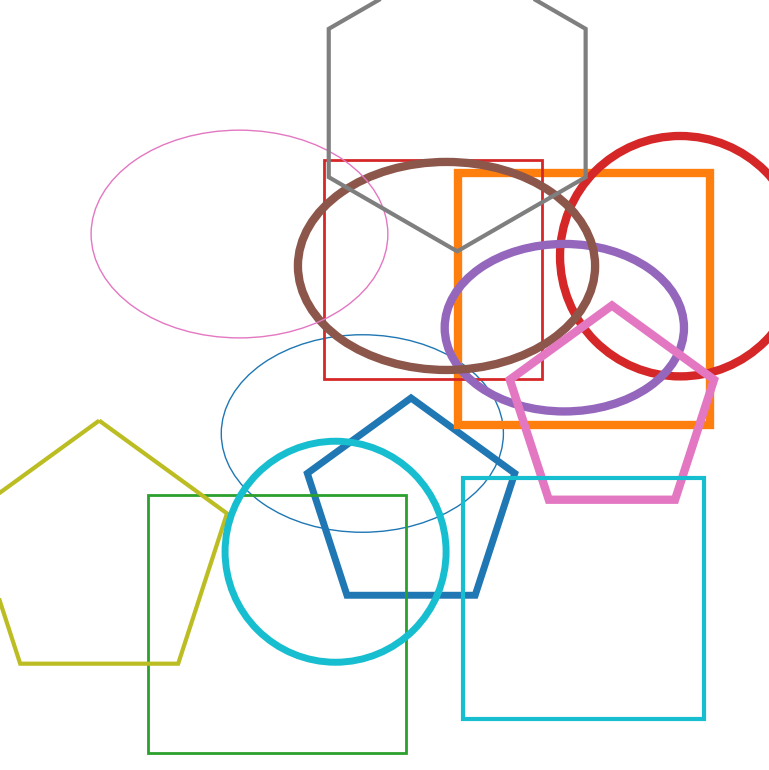[{"shape": "oval", "thickness": 0.5, "radius": 0.92, "center": [0.471, 0.437]}, {"shape": "pentagon", "thickness": 2.5, "radius": 0.71, "center": [0.534, 0.342]}, {"shape": "square", "thickness": 3, "radius": 0.82, "center": [0.759, 0.612]}, {"shape": "square", "thickness": 1, "radius": 0.84, "center": [0.359, 0.189]}, {"shape": "circle", "thickness": 3, "radius": 0.78, "center": [0.883, 0.667]}, {"shape": "square", "thickness": 1, "radius": 0.71, "center": [0.562, 0.65]}, {"shape": "oval", "thickness": 3, "radius": 0.78, "center": [0.733, 0.574]}, {"shape": "oval", "thickness": 3, "radius": 0.96, "center": [0.58, 0.655]}, {"shape": "pentagon", "thickness": 3, "radius": 0.7, "center": [0.795, 0.464]}, {"shape": "oval", "thickness": 0.5, "radius": 0.96, "center": [0.311, 0.696]}, {"shape": "hexagon", "thickness": 1.5, "radius": 0.96, "center": [0.594, 0.866]}, {"shape": "pentagon", "thickness": 1.5, "radius": 0.87, "center": [0.129, 0.279]}, {"shape": "square", "thickness": 1.5, "radius": 0.78, "center": [0.758, 0.223]}, {"shape": "circle", "thickness": 2.5, "radius": 0.72, "center": [0.436, 0.283]}]